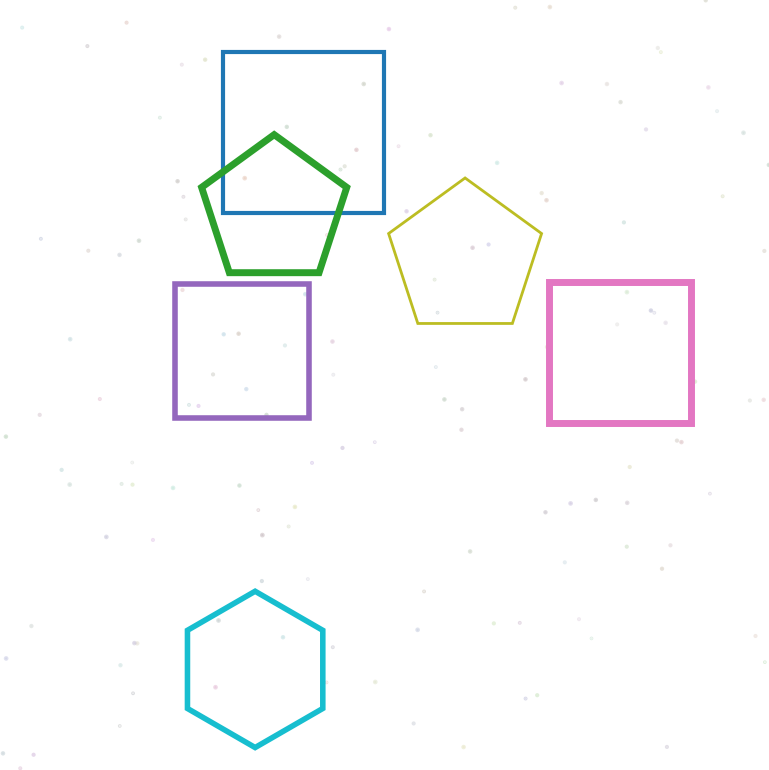[{"shape": "square", "thickness": 1.5, "radius": 0.52, "center": [0.394, 0.828]}, {"shape": "pentagon", "thickness": 2.5, "radius": 0.5, "center": [0.356, 0.726]}, {"shape": "square", "thickness": 2, "radius": 0.43, "center": [0.314, 0.544]}, {"shape": "square", "thickness": 2.5, "radius": 0.46, "center": [0.805, 0.542]}, {"shape": "pentagon", "thickness": 1, "radius": 0.52, "center": [0.604, 0.664]}, {"shape": "hexagon", "thickness": 2, "radius": 0.51, "center": [0.331, 0.131]}]